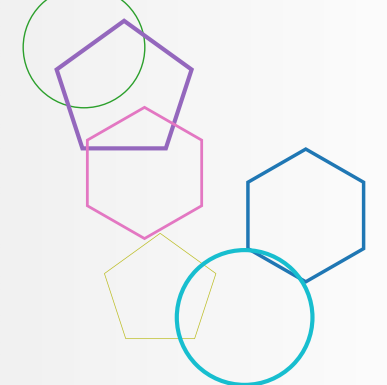[{"shape": "hexagon", "thickness": 2.5, "radius": 0.86, "center": [0.789, 0.44]}, {"shape": "circle", "thickness": 1, "radius": 0.78, "center": [0.217, 0.877]}, {"shape": "pentagon", "thickness": 3, "radius": 0.92, "center": [0.32, 0.763]}, {"shape": "hexagon", "thickness": 2, "radius": 0.85, "center": [0.373, 0.551]}, {"shape": "pentagon", "thickness": 0.5, "radius": 0.76, "center": [0.413, 0.243]}, {"shape": "circle", "thickness": 3, "radius": 0.88, "center": [0.631, 0.175]}]